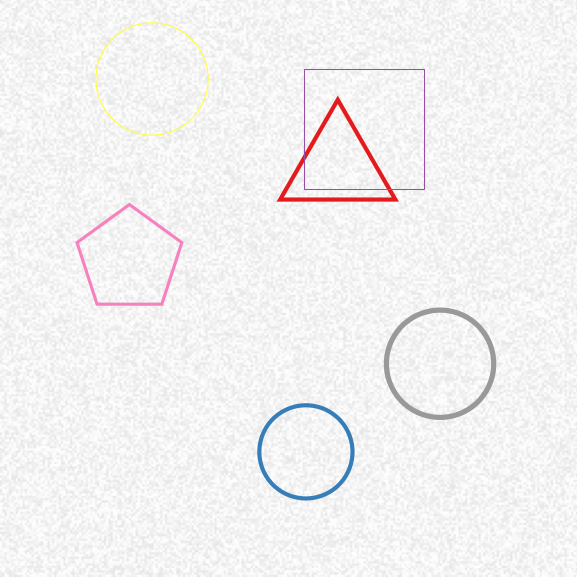[{"shape": "triangle", "thickness": 2, "radius": 0.58, "center": [0.585, 0.711]}, {"shape": "circle", "thickness": 2, "radius": 0.4, "center": [0.53, 0.217]}, {"shape": "square", "thickness": 0.5, "radius": 0.52, "center": [0.63, 0.776]}, {"shape": "circle", "thickness": 0.5, "radius": 0.49, "center": [0.263, 0.862]}, {"shape": "pentagon", "thickness": 1.5, "radius": 0.48, "center": [0.224, 0.55]}, {"shape": "circle", "thickness": 2.5, "radius": 0.46, "center": [0.762, 0.369]}]